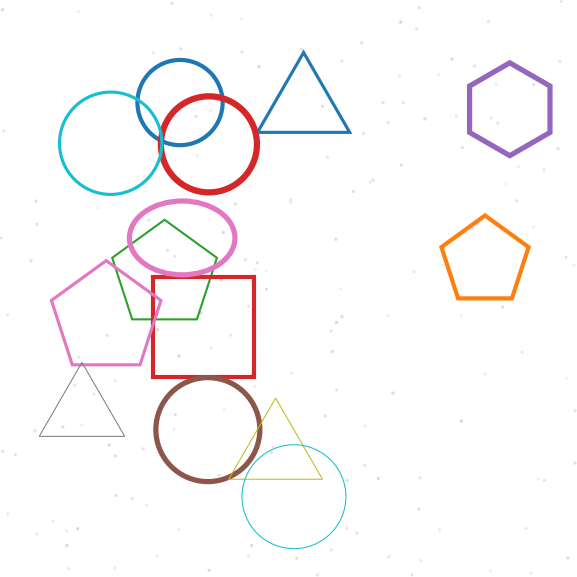[{"shape": "triangle", "thickness": 1.5, "radius": 0.46, "center": [0.526, 0.816]}, {"shape": "circle", "thickness": 2, "radius": 0.37, "center": [0.312, 0.822]}, {"shape": "pentagon", "thickness": 2, "radius": 0.4, "center": [0.84, 0.547]}, {"shape": "pentagon", "thickness": 1, "radius": 0.48, "center": [0.285, 0.523]}, {"shape": "circle", "thickness": 3, "radius": 0.42, "center": [0.362, 0.749]}, {"shape": "square", "thickness": 2, "radius": 0.44, "center": [0.352, 0.433]}, {"shape": "hexagon", "thickness": 2.5, "radius": 0.4, "center": [0.883, 0.81]}, {"shape": "circle", "thickness": 2.5, "radius": 0.45, "center": [0.36, 0.255]}, {"shape": "oval", "thickness": 2.5, "radius": 0.46, "center": [0.315, 0.587]}, {"shape": "pentagon", "thickness": 1.5, "radius": 0.5, "center": [0.184, 0.448]}, {"shape": "triangle", "thickness": 0.5, "radius": 0.43, "center": [0.142, 0.286]}, {"shape": "triangle", "thickness": 0.5, "radius": 0.47, "center": [0.477, 0.216]}, {"shape": "circle", "thickness": 0.5, "radius": 0.45, "center": [0.509, 0.139]}, {"shape": "circle", "thickness": 1.5, "radius": 0.44, "center": [0.192, 0.751]}]